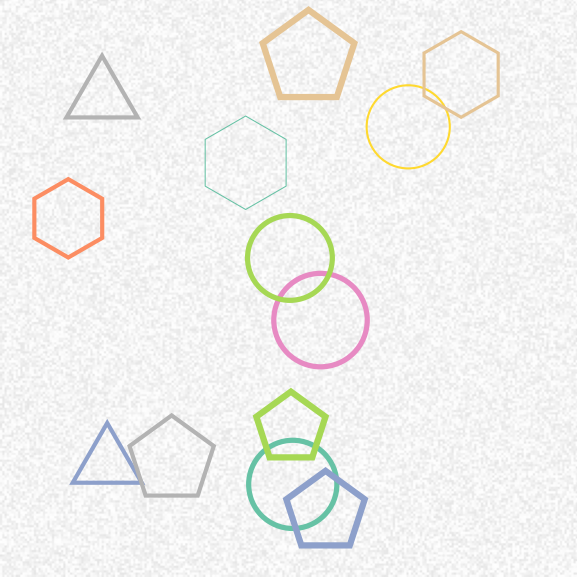[{"shape": "hexagon", "thickness": 0.5, "radius": 0.4, "center": [0.425, 0.717]}, {"shape": "circle", "thickness": 2.5, "radius": 0.38, "center": [0.507, 0.16]}, {"shape": "hexagon", "thickness": 2, "radius": 0.34, "center": [0.118, 0.621]}, {"shape": "triangle", "thickness": 2, "radius": 0.34, "center": [0.186, 0.198]}, {"shape": "pentagon", "thickness": 3, "radius": 0.36, "center": [0.564, 0.112]}, {"shape": "circle", "thickness": 2.5, "radius": 0.4, "center": [0.555, 0.445]}, {"shape": "pentagon", "thickness": 3, "radius": 0.31, "center": [0.504, 0.258]}, {"shape": "circle", "thickness": 2.5, "radius": 0.37, "center": [0.502, 0.552]}, {"shape": "circle", "thickness": 1, "radius": 0.36, "center": [0.707, 0.779]}, {"shape": "pentagon", "thickness": 3, "radius": 0.42, "center": [0.534, 0.899]}, {"shape": "hexagon", "thickness": 1.5, "radius": 0.37, "center": [0.798, 0.87]}, {"shape": "triangle", "thickness": 2, "radius": 0.36, "center": [0.177, 0.831]}, {"shape": "pentagon", "thickness": 2, "radius": 0.38, "center": [0.297, 0.203]}]